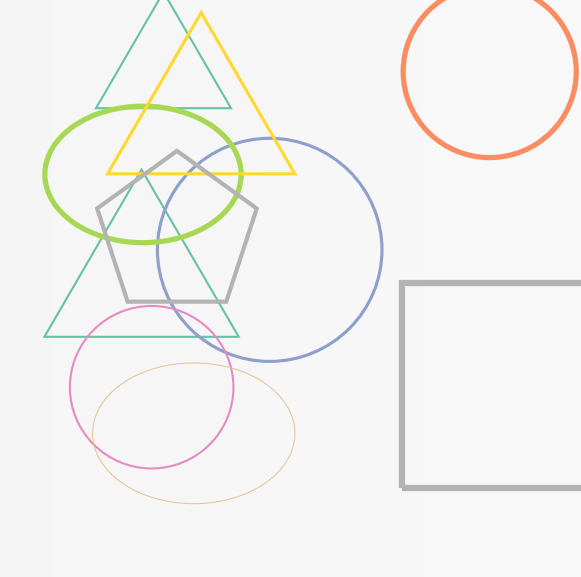[{"shape": "triangle", "thickness": 1, "radius": 0.97, "center": [0.244, 0.512]}, {"shape": "triangle", "thickness": 1, "radius": 0.67, "center": [0.281, 0.879]}, {"shape": "circle", "thickness": 2.5, "radius": 0.74, "center": [0.843, 0.875]}, {"shape": "circle", "thickness": 1.5, "radius": 0.97, "center": [0.464, 0.566]}, {"shape": "circle", "thickness": 1, "radius": 0.7, "center": [0.261, 0.329]}, {"shape": "oval", "thickness": 2.5, "radius": 0.84, "center": [0.246, 0.697]}, {"shape": "triangle", "thickness": 1.5, "radius": 0.93, "center": [0.346, 0.791]}, {"shape": "oval", "thickness": 0.5, "radius": 0.87, "center": [0.333, 0.249]}, {"shape": "pentagon", "thickness": 2, "radius": 0.72, "center": [0.304, 0.594]}, {"shape": "square", "thickness": 3, "radius": 0.89, "center": [0.869, 0.332]}]